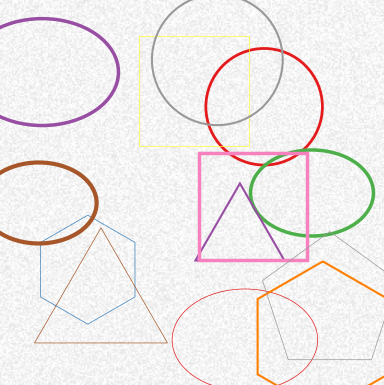[{"shape": "oval", "thickness": 0.5, "radius": 0.94, "center": [0.636, 0.117]}, {"shape": "circle", "thickness": 2, "radius": 0.76, "center": [0.686, 0.723]}, {"shape": "hexagon", "thickness": 0.5, "radius": 0.71, "center": [0.228, 0.3]}, {"shape": "oval", "thickness": 2.5, "radius": 0.8, "center": [0.81, 0.499]}, {"shape": "triangle", "thickness": 1.5, "radius": 0.67, "center": [0.623, 0.39]}, {"shape": "oval", "thickness": 2.5, "radius": 0.99, "center": [0.109, 0.813]}, {"shape": "hexagon", "thickness": 1.5, "radius": 0.98, "center": [0.838, 0.126]}, {"shape": "square", "thickness": 0.5, "radius": 0.72, "center": [0.504, 0.764]}, {"shape": "triangle", "thickness": 0.5, "radius": 1.0, "center": [0.262, 0.209]}, {"shape": "oval", "thickness": 3, "radius": 0.75, "center": [0.101, 0.473]}, {"shape": "square", "thickness": 2.5, "radius": 0.7, "center": [0.658, 0.464]}, {"shape": "circle", "thickness": 1.5, "radius": 0.85, "center": [0.564, 0.845]}, {"shape": "pentagon", "thickness": 0.5, "radius": 0.92, "center": [0.857, 0.215]}]